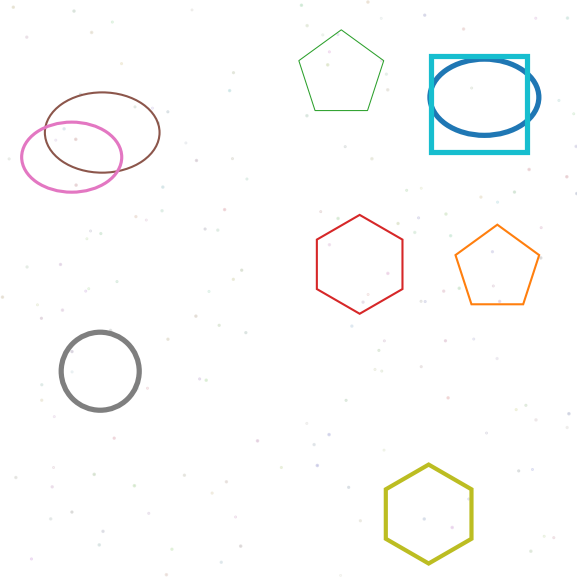[{"shape": "oval", "thickness": 2.5, "radius": 0.47, "center": [0.839, 0.831]}, {"shape": "pentagon", "thickness": 1, "radius": 0.38, "center": [0.861, 0.534]}, {"shape": "pentagon", "thickness": 0.5, "radius": 0.39, "center": [0.591, 0.87]}, {"shape": "hexagon", "thickness": 1, "radius": 0.43, "center": [0.623, 0.541]}, {"shape": "oval", "thickness": 1, "radius": 0.5, "center": [0.177, 0.77]}, {"shape": "oval", "thickness": 1.5, "radius": 0.43, "center": [0.124, 0.727]}, {"shape": "circle", "thickness": 2.5, "radius": 0.34, "center": [0.174, 0.356]}, {"shape": "hexagon", "thickness": 2, "radius": 0.43, "center": [0.742, 0.109]}, {"shape": "square", "thickness": 2.5, "radius": 0.41, "center": [0.829, 0.819]}]